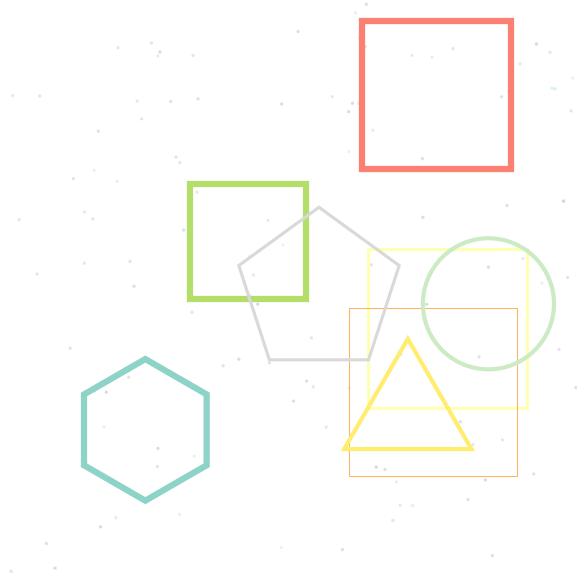[{"shape": "hexagon", "thickness": 3, "radius": 0.61, "center": [0.252, 0.255]}, {"shape": "square", "thickness": 1.5, "radius": 0.69, "center": [0.774, 0.431]}, {"shape": "square", "thickness": 3, "radius": 0.64, "center": [0.756, 0.835]}, {"shape": "square", "thickness": 0.5, "radius": 0.73, "center": [0.749, 0.321]}, {"shape": "square", "thickness": 3, "radius": 0.5, "center": [0.429, 0.581]}, {"shape": "pentagon", "thickness": 1.5, "radius": 0.73, "center": [0.552, 0.494]}, {"shape": "circle", "thickness": 2, "radius": 0.57, "center": [0.846, 0.473]}, {"shape": "triangle", "thickness": 2, "radius": 0.64, "center": [0.706, 0.285]}]